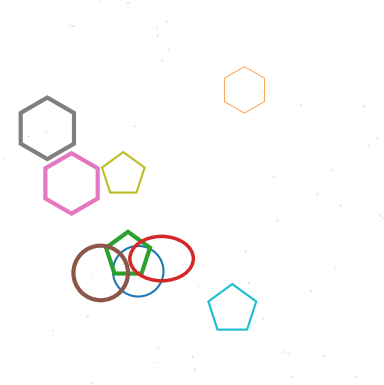[{"shape": "circle", "thickness": 1.5, "radius": 0.33, "center": [0.359, 0.295]}, {"shape": "hexagon", "thickness": 0.5, "radius": 0.3, "center": [0.635, 0.767]}, {"shape": "pentagon", "thickness": 3, "radius": 0.3, "center": [0.333, 0.338]}, {"shape": "oval", "thickness": 2.5, "radius": 0.41, "center": [0.42, 0.328]}, {"shape": "circle", "thickness": 3, "radius": 0.35, "center": [0.262, 0.291]}, {"shape": "hexagon", "thickness": 3, "radius": 0.39, "center": [0.186, 0.524]}, {"shape": "hexagon", "thickness": 3, "radius": 0.4, "center": [0.123, 0.667]}, {"shape": "pentagon", "thickness": 1.5, "radius": 0.29, "center": [0.32, 0.547]}, {"shape": "pentagon", "thickness": 1.5, "radius": 0.33, "center": [0.603, 0.197]}]